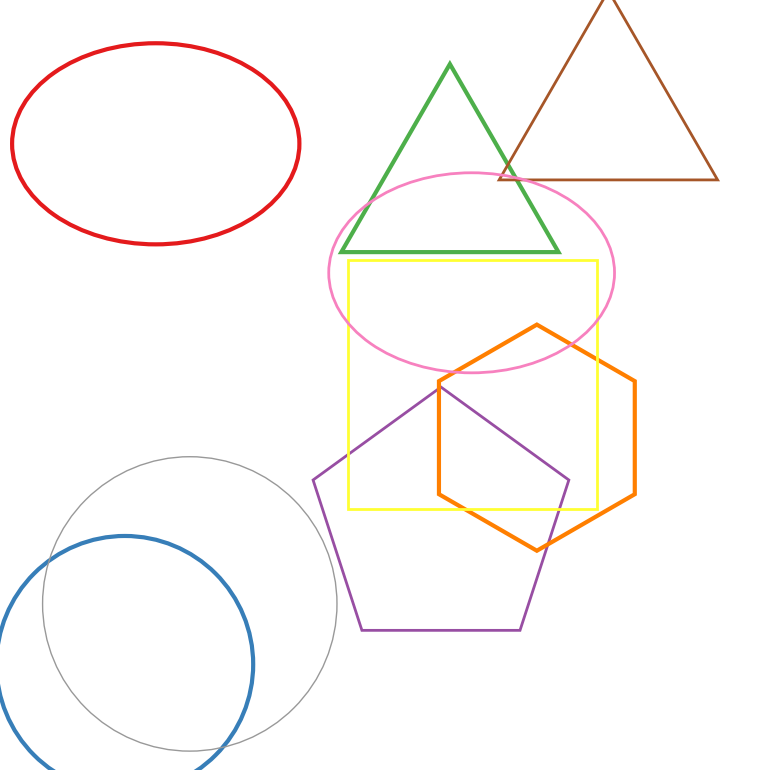[{"shape": "oval", "thickness": 1.5, "radius": 0.93, "center": [0.202, 0.813]}, {"shape": "circle", "thickness": 1.5, "radius": 0.83, "center": [0.162, 0.137]}, {"shape": "triangle", "thickness": 1.5, "radius": 0.81, "center": [0.584, 0.754]}, {"shape": "pentagon", "thickness": 1, "radius": 0.87, "center": [0.573, 0.323]}, {"shape": "hexagon", "thickness": 1.5, "radius": 0.73, "center": [0.697, 0.432]}, {"shape": "square", "thickness": 1, "radius": 0.81, "center": [0.614, 0.5]}, {"shape": "triangle", "thickness": 1, "radius": 0.82, "center": [0.79, 0.848]}, {"shape": "oval", "thickness": 1, "radius": 0.93, "center": [0.613, 0.646]}, {"shape": "circle", "thickness": 0.5, "radius": 0.96, "center": [0.246, 0.216]}]